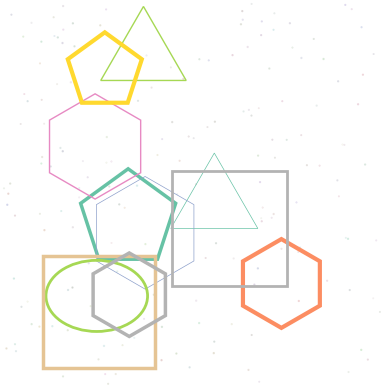[{"shape": "triangle", "thickness": 0.5, "radius": 0.65, "center": [0.557, 0.472]}, {"shape": "pentagon", "thickness": 2.5, "radius": 0.65, "center": [0.333, 0.432]}, {"shape": "hexagon", "thickness": 3, "radius": 0.58, "center": [0.731, 0.264]}, {"shape": "hexagon", "thickness": 0.5, "radius": 0.73, "center": [0.377, 0.395]}, {"shape": "hexagon", "thickness": 1, "radius": 0.68, "center": [0.247, 0.62]}, {"shape": "oval", "thickness": 2, "radius": 0.66, "center": [0.251, 0.231]}, {"shape": "triangle", "thickness": 1, "radius": 0.64, "center": [0.373, 0.855]}, {"shape": "pentagon", "thickness": 3, "radius": 0.51, "center": [0.272, 0.815]}, {"shape": "square", "thickness": 2.5, "radius": 0.73, "center": [0.258, 0.19]}, {"shape": "square", "thickness": 2, "radius": 0.74, "center": [0.596, 0.406]}, {"shape": "hexagon", "thickness": 2.5, "radius": 0.54, "center": [0.336, 0.235]}]